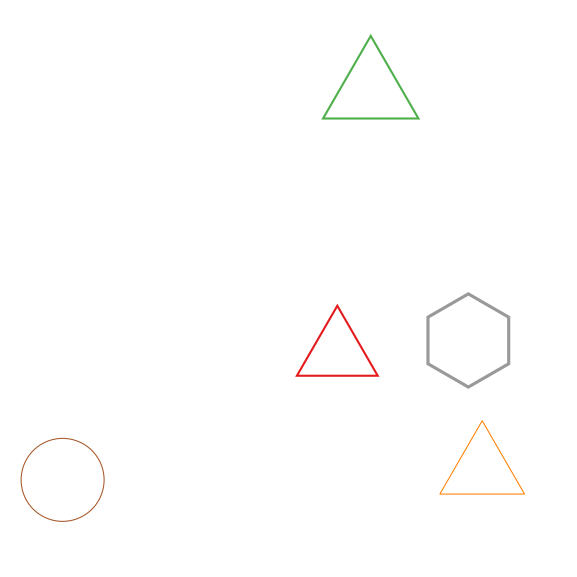[{"shape": "triangle", "thickness": 1, "radius": 0.4, "center": [0.584, 0.389]}, {"shape": "triangle", "thickness": 1, "radius": 0.48, "center": [0.642, 0.842]}, {"shape": "triangle", "thickness": 0.5, "radius": 0.42, "center": [0.835, 0.186]}, {"shape": "circle", "thickness": 0.5, "radius": 0.36, "center": [0.108, 0.168]}, {"shape": "hexagon", "thickness": 1.5, "radius": 0.4, "center": [0.811, 0.41]}]